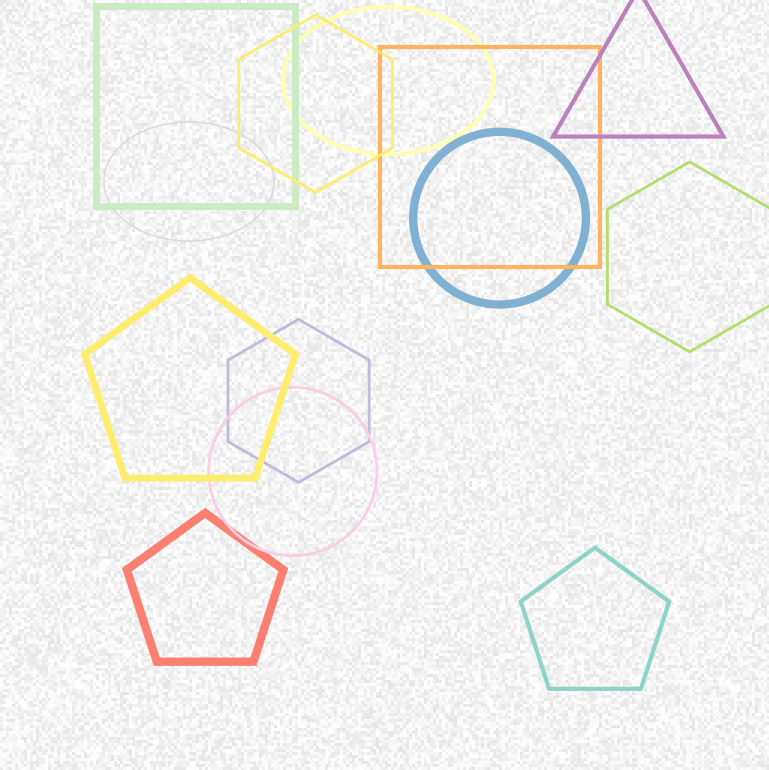[{"shape": "pentagon", "thickness": 1.5, "radius": 0.51, "center": [0.773, 0.187]}, {"shape": "oval", "thickness": 1.5, "radius": 0.68, "center": [0.504, 0.895]}, {"shape": "hexagon", "thickness": 1, "radius": 0.53, "center": [0.388, 0.479]}, {"shape": "pentagon", "thickness": 3, "radius": 0.53, "center": [0.266, 0.227]}, {"shape": "circle", "thickness": 3, "radius": 0.56, "center": [0.649, 0.717]}, {"shape": "square", "thickness": 1.5, "radius": 0.71, "center": [0.636, 0.796]}, {"shape": "hexagon", "thickness": 1, "radius": 0.62, "center": [0.896, 0.666]}, {"shape": "circle", "thickness": 1, "radius": 0.55, "center": [0.38, 0.388]}, {"shape": "oval", "thickness": 0.5, "radius": 0.55, "center": [0.245, 0.764]}, {"shape": "triangle", "thickness": 1.5, "radius": 0.64, "center": [0.829, 0.887]}, {"shape": "square", "thickness": 2.5, "radius": 0.65, "center": [0.254, 0.862]}, {"shape": "hexagon", "thickness": 1, "radius": 0.58, "center": [0.41, 0.865]}, {"shape": "pentagon", "thickness": 2.5, "radius": 0.72, "center": [0.247, 0.495]}]